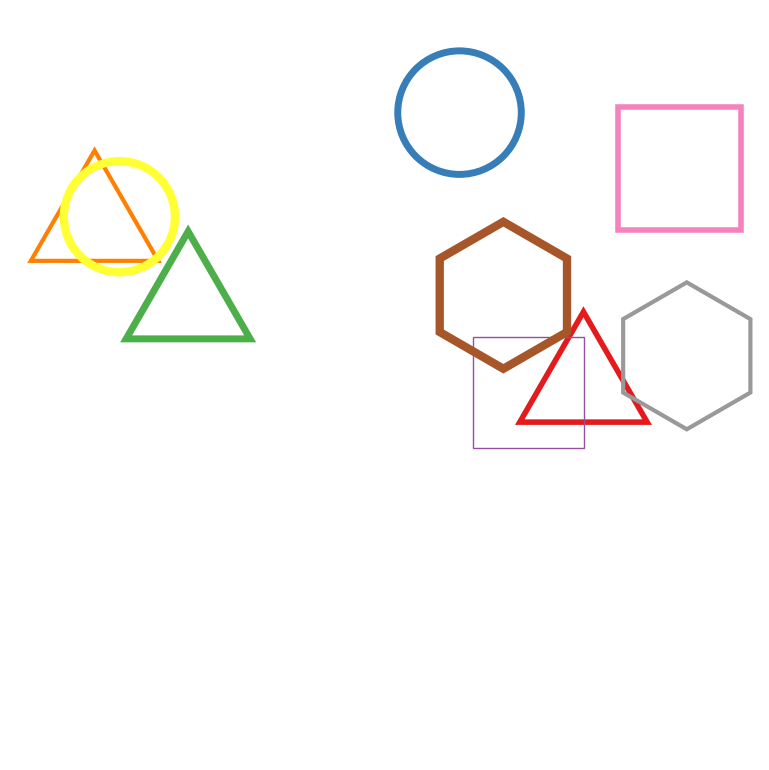[{"shape": "triangle", "thickness": 2, "radius": 0.48, "center": [0.758, 0.5]}, {"shape": "circle", "thickness": 2.5, "radius": 0.4, "center": [0.597, 0.854]}, {"shape": "triangle", "thickness": 2.5, "radius": 0.46, "center": [0.244, 0.606]}, {"shape": "square", "thickness": 0.5, "radius": 0.36, "center": [0.686, 0.49]}, {"shape": "triangle", "thickness": 1.5, "radius": 0.48, "center": [0.123, 0.709]}, {"shape": "circle", "thickness": 3, "radius": 0.36, "center": [0.155, 0.719]}, {"shape": "hexagon", "thickness": 3, "radius": 0.48, "center": [0.654, 0.617]}, {"shape": "square", "thickness": 2, "radius": 0.4, "center": [0.883, 0.781]}, {"shape": "hexagon", "thickness": 1.5, "radius": 0.48, "center": [0.892, 0.538]}]